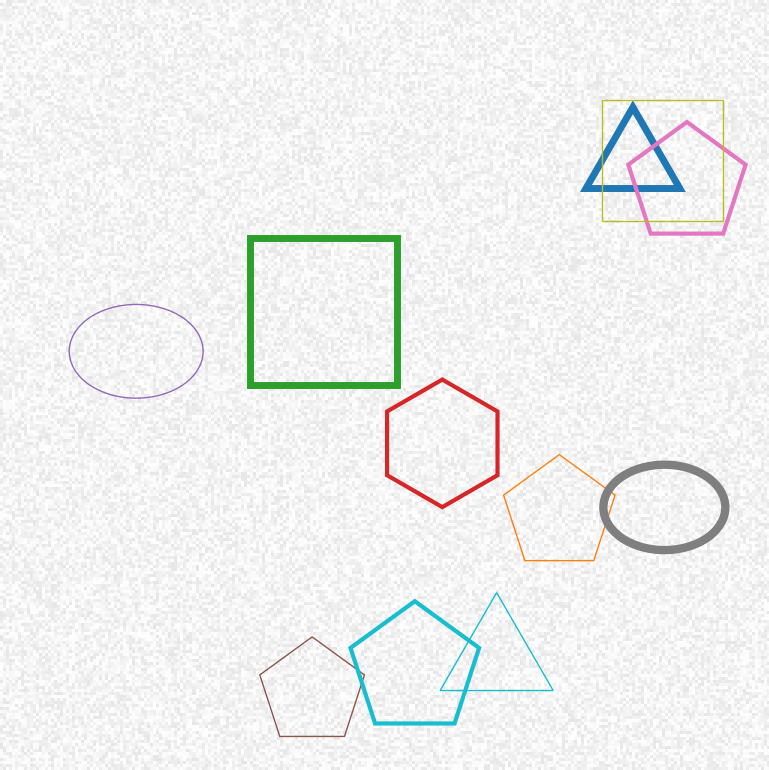[{"shape": "triangle", "thickness": 2.5, "radius": 0.35, "center": [0.822, 0.79]}, {"shape": "pentagon", "thickness": 0.5, "radius": 0.38, "center": [0.726, 0.333]}, {"shape": "square", "thickness": 2.5, "radius": 0.48, "center": [0.42, 0.595]}, {"shape": "hexagon", "thickness": 1.5, "radius": 0.41, "center": [0.574, 0.424]}, {"shape": "oval", "thickness": 0.5, "radius": 0.43, "center": [0.177, 0.544]}, {"shape": "pentagon", "thickness": 0.5, "radius": 0.36, "center": [0.405, 0.101]}, {"shape": "pentagon", "thickness": 1.5, "radius": 0.4, "center": [0.892, 0.761]}, {"shape": "oval", "thickness": 3, "radius": 0.4, "center": [0.863, 0.341]}, {"shape": "square", "thickness": 0.5, "radius": 0.39, "center": [0.861, 0.792]}, {"shape": "pentagon", "thickness": 1.5, "radius": 0.44, "center": [0.539, 0.131]}, {"shape": "triangle", "thickness": 0.5, "radius": 0.42, "center": [0.645, 0.146]}]